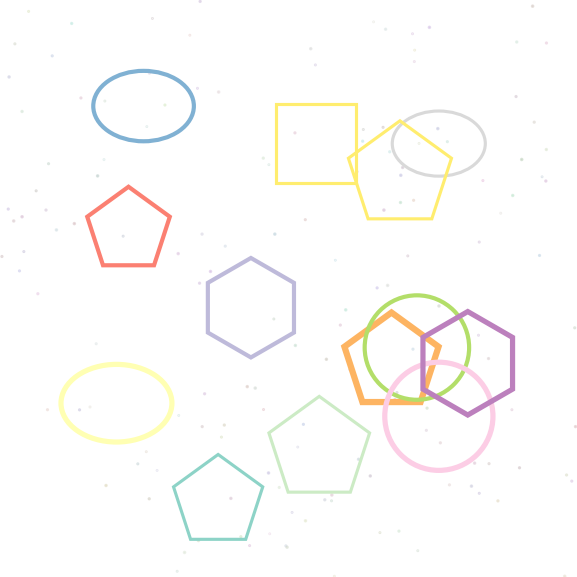[{"shape": "pentagon", "thickness": 1.5, "radius": 0.41, "center": [0.378, 0.131]}, {"shape": "oval", "thickness": 2.5, "radius": 0.48, "center": [0.202, 0.301]}, {"shape": "hexagon", "thickness": 2, "radius": 0.43, "center": [0.434, 0.466]}, {"shape": "pentagon", "thickness": 2, "radius": 0.38, "center": [0.223, 0.601]}, {"shape": "oval", "thickness": 2, "radius": 0.44, "center": [0.249, 0.815]}, {"shape": "pentagon", "thickness": 3, "radius": 0.43, "center": [0.678, 0.372]}, {"shape": "circle", "thickness": 2, "radius": 0.45, "center": [0.722, 0.397]}, {"shape": "circle", "thickness": 2.5, "radius": 0.47, "center": [0.76, 0.278]}, {"shape": "oval", "thickness": 1.5, "radius": 0.4, "center": [0.76, 0.751]}, {"shape": "hexagon", "thickness": 2.5, "radius": 0.45, "center": [0.81, 0.37]}, {"shape": "pentagon", "thickness": 1.5, "radius": 0.46, "center": [0.553, 0.221]}, {"shape": "pentagon", "thickness": 1.5, "radius": 0.47, "center": [0.693, 0.696]}, {"shape": "square", "thickness": 1.5, "radius": 0.34, "center": [0.547, 0.751]}]